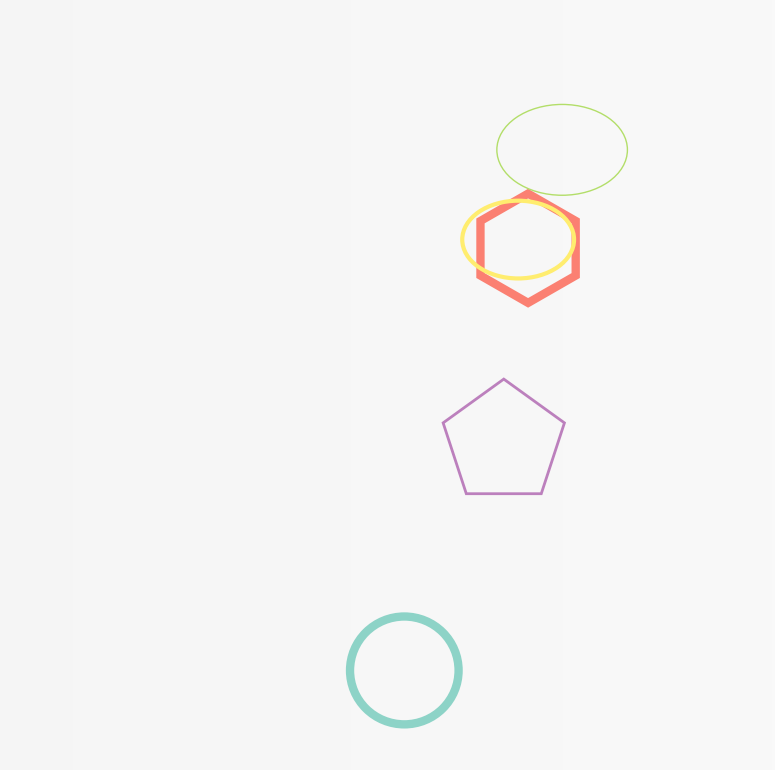[{"shape": "circle", "thickness": 3, "radius": 0.35, "center": [0.522, 0.129]}, {"shape": "hexagon", "thickness": 3, "radius": 0.35, "center": [0.681, 0.678]}, {"shape": "oval", "thickness": 0.5, "radius": 0.42, "center": [0.725, 0.805]}, {"shape": "pentagon", "thickness": 1, "radius": 0.41, "center": [0.65, 0.425]}, {"shape": "oval", "thickness": 1.5, "radius": 0.36, "center": [0.669, 0.689]}]